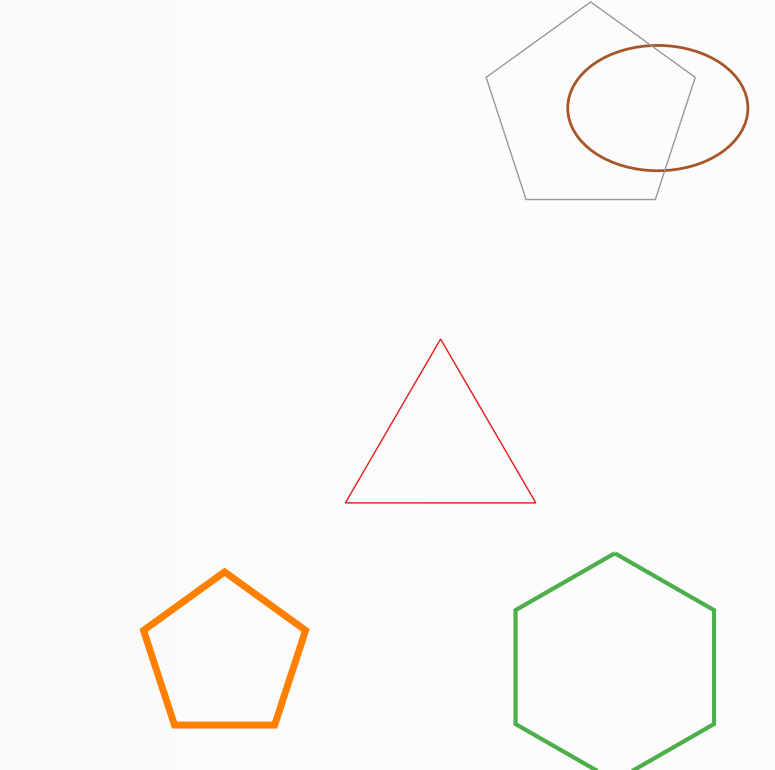[{"shape": "triangle", "thickness": 0.5, "radius": 0.71, "center": [0.569, 0.418]}, {"shape": "hexagon", "thickness": 1.5, "radius": 0.74, "center": [0.793, 0.134]}, {"shape": "pentagon", "thickness": 2.5, "radius": 0.55, "center": [0.29, 0.147]}, {"shape": "oval", "thickness": 1, "radius": 0.58, "center": [0.849, 0.86]}, {"shape": "pentagon", "thickness": 0.5, "radius": 0.71, "center": [0.762, 0.856]}]